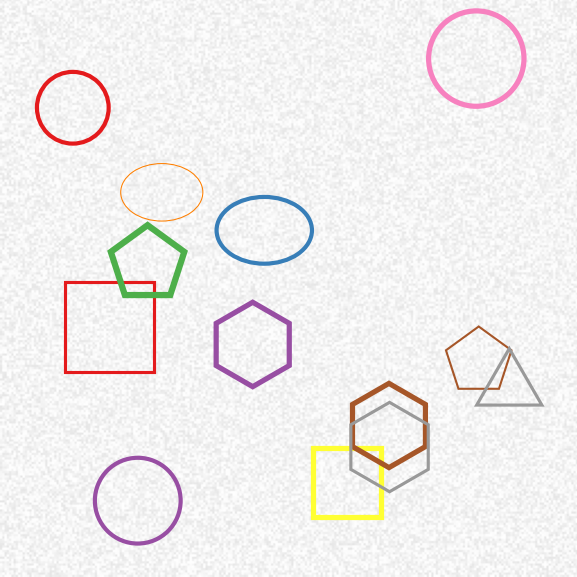[{"shape": "square", "thickness": 1.5, "radius": 0.39, "center": [0.189, 0.433]}, {"shape": "circle", "thickness": 2, "radius": 0.31, "center": [0.126, 0.813]}, {"shape": "oval", "thickness": 2, "radius": 0.41, "center": [0.458, 0.6]}, {"shape": "pentagon", "thickness": 3, "radius": 0.33, "center": [0.256, 0.542]}, {"shape": "hexagon", "thickness": 2.5, "radius": 0.37, "center": [0.438, 0.403]}, {"shape": "circle", "thickness": 2, "radius": 0.37, "center": [0.239, 0.132]}, {"shape": "oval", "thickness": 0.5, "radius": 0.36, "center": [0.28, 0.666]}, {"shape": "square", "thickness": 2.5, "radius": 0.3, "center": [0.6, 0.164]}, {"shape": "hexagon", "thickness": 2.5, "radius": 0.36, "center": [0.674, 0.262]}, {"shape": "pentagon", "thickness": 1, "radius": 0.3, "center": [0.829, 0.374]}, {"shape": "circle", "thickness": 2.5, "radius": 0.41, "center": [0.825, 0.898]}, {"shape": "hexagon", "thickness": 1.5, "radius": 0.39, "center": [0.675, 0.225]}, {"shape": "triangle", "thickness": 1.5, "radius": 0.33, "center": [0.882, 0.33]}]